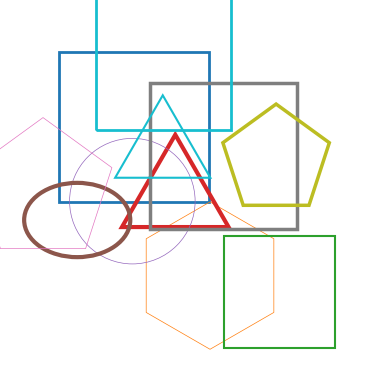[{"shape": "square", "thickness": 2, "radius": 0.97, "center": [0.349, 0.669]}, {"shape": "hexagon", "thickness": 0.5, "radius": 0.96, "center": [0.546, 0.284]}, {"shape": "square", "thickness": 1.5, "radius": 0.72, "center": [0.725, 0.242]}, {"shape": "triangle", "thickness": 3, "radius": 0.8, "center": [0.455, 0.49]}, {"shape": "circle", "thickness": 0.5, "radius": 0.82, "center": [0.344, 0.478]}, {"shape": "oval", "thickness": 3, "radius": 0.69, "center": [0.201, 0.429]}, {"shape": "pentagon", "thickness": 0.5, "radius": 0.94, "center": [0.112, 0.506]}, {"shape": "square", "thickness": 2.5, "radius": 0.95, "center": [0.58, 0.595]}, {"shape": "pentagon", "thickness": 2.5, "radius": 0.73, "center": [0.717, 0.584]}, {"shape": "triangle", "thickness": 1.5, "radius": 0.71, "center": [0.423, 0.61]}, {"shape": "square", "thickness": 2, "radius": 0.88, "center": [0.425, 0.838]}]